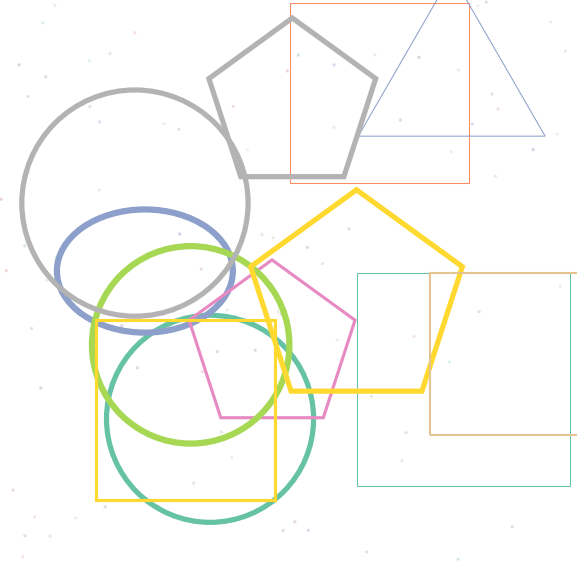[{"shape": "square", "thickness": 0.5, "radius": 0.92, "center": [0.803, 0.342]}, {"shape": "circle", "thickness": 2.5, "radius": 0.9, "center": [0.364, 0.274]}, {"shape": "square", "thickness": 0.5, "radius": 0.78, "center": [0.657, 0.839]}, {"shape": "oval", "thickness": 3, "radius": 0.76, "center": [0.251, 0.53]}, {"shape": "triangle", "thickness": 0.5, "radius": 0.93, "center": [0.782, 0.857]}, {"shape": "pentagon", "thickness": 1.5, "radius": 0.76, "center": [0.471, 0.398]}, {"shape": "circle", "thickness": 3, "radius": 0.85, "center": [0.33, 0.402]}, {"shape": "square", "thickness": 1.5, "radius": 0.78, "center": [0.321, 0.289]}, {"shape": "pentagon", "thickness": 2.5, "radius": 0.96, "center": [0.617, 0.478]}, {"shape": "square", "thickness": 1, "radius": 0.7, "center": [0.885, 0.386]}, {"shape": "circle", "thickness": 2.5, "radius": 0.98, "center": [0.234, 0.647]}, {"shape": "pentagon", "thickness": 2.5, "radius": 0.76, "center": [0.506, 0.816]}]